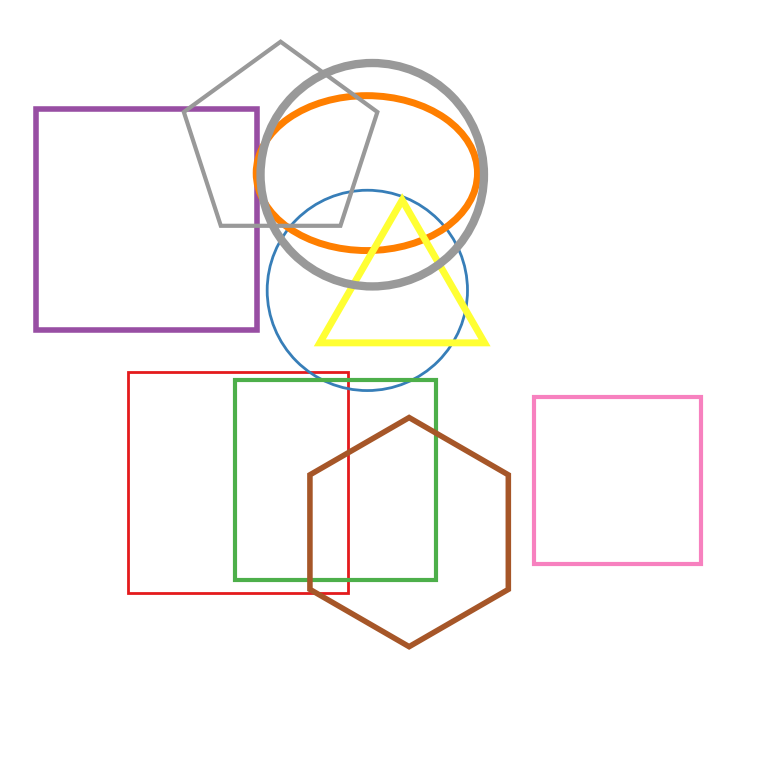[{"shape": "square", "thickness": 1, "radius": 0.72, "center": [0.309, 0.374]}, {"shape": "circle", "thickness": 1, "radius": 0.65, "center": [0.477, 0.623]}, {"shape": "square", "thickness": 1.5, "radius": 0.65, "center": [0.436, 0.377]}, {"shape": "square", "thickness": 2, "radius": 0.72, "center": [0.19, 0.716]}, {"shape": "oval", "thickness": 2.5, "radius": 0.72, "center": [0.476, 0.775]}, {"shape": "triangle", "thickness": 2.5, "radius": 0.62, "center": [0.522, 0.617]}, {"shape": "hexagon", "thickness": 2, "radius": 0.74, "center": [0.531, 0.309]}, {"shape": "square", "thickness": 1.5, "radius": 0.54, "center": [0.802, 0.376]}, {"shape": "circle", "thickness": 3, "radius": 0.73, "center": [0.483, 0.773]}, {"shape": "pentagon", "thickness": 1.5, "radius": 0.66, "center": [0.364, 0.814]}]